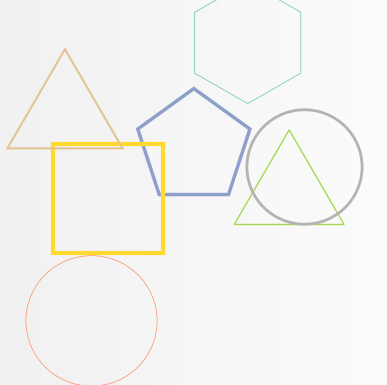[{"shape": "hexagon", "thickness": 0.5, "radius": 0.79, "center": [0.639, 0.889]}, {"shape": "circle", "thickness": 0.5, "radius": 0.85, "center": [0.236, 0.167]}, {"shape": "pentagon", "thickness": 2.5, "radius": 0.76, "center": [0.5, 0.618]}, {"shape": "triangle", "thickness": 1, "radius": 0.82, "center": [0.746, 0.499]}, {"shape": "square", "thickness": 3, "radius": 0.71, "center": [0.278, 0.484]}, {"shape": "triangle", "thickness": 1.5, "radius": 0.86, "center": [0.168, 0.7]}, {"shape": "circle", "thickness": 2, "radius": 0.74, "center": [0.786, 0.566]}]